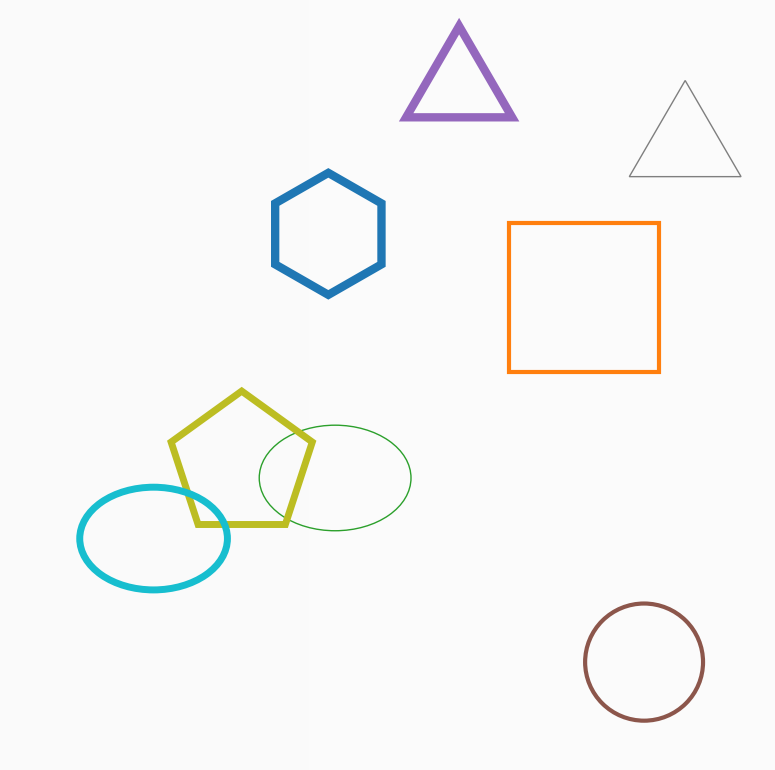[{"shape": "hexagon", "thickness": 3, "radius": 0.4, "center": [0.424, 0.696]}, {"shape": "square", "thickness": 1.5, "radius": 0.48, "center": [0.754, 0.614]}, {"shape": "oval", "thickness": 0.5, "radius": 0.49, "center": [0.432, 0.379]}, {"shape": "triangle", "thickness": 3, "radius": 0.39, "center": [0.592, 0.887]}, {"shape": "circle", "thickness": 1.5, "radius": 0.38, "center": [0.831, 0.14]}, {"shape": "triangle", "thickness": 0.5, "radius": 0.42, "center": [0.884, 0.812]}, {"shape": "pentagon", "thickness": 2.5, "radius": 0.48, "center": [0.312, 0.396]}, {"shape": "oval", "thickness": 2.5, "radius": 0.48, "center": [0.198, 0.301]}]